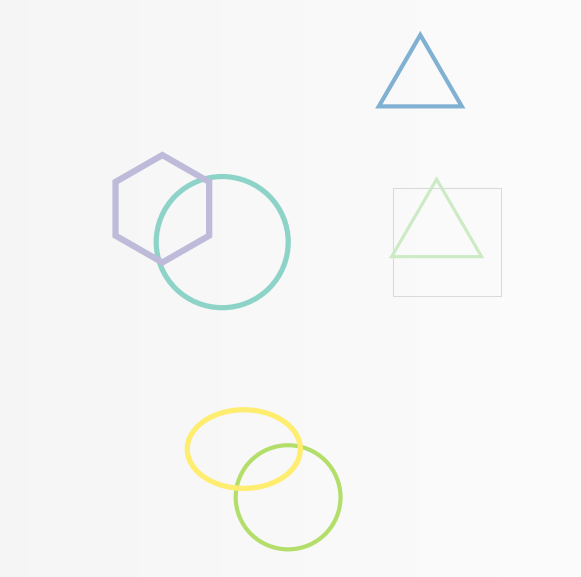[{"shape": "circle", "thickness": 2.5, "radius": 0.57, "center": [0.382, 0.58]}, {"shape": "hexagon", "thickness": 3, "radius": 0.47, "center": [0.279, 0.638]}, {"shape": "triangle", "thickness": 2, "radius": 0.41, "center": [0.723, 0.856]}, {"shape": "circle", "thickness": 2, "radius": 0.45, "center": [0.496, 0.138]}, {"shape": "square", "thickness": 0.5, "radius": 0.47, "center": [0.769, 0.58]}, {"shape": "triangle", "thickness": 1.5, "radius": 0.45, "center": [0.751, 0.599]}, {"shape": "oval", "thickness": 2.5, "radius": 0.49, "center": [0.419, 0.222]}]